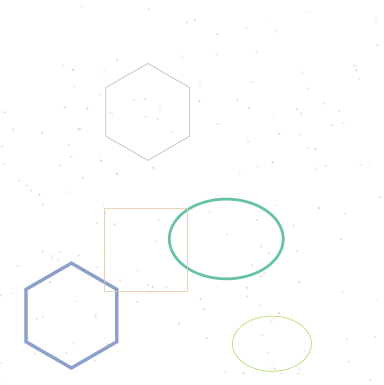[{"shape": "oval", "thickness": 2, "radius": 0.74, "center": [0.588, 0.379]}, {"shape": "hexagon", "thickness": 2.5, "radius": 0.68, "center": [0.185, 0.18]}, {"shape": "oval", "thickness": 0.5, "radius": 0.51, "center": [0.706, 0.107]}, {"shape": "square", "thickness": 0.5, "radius": 0.54, "center": [0.378, 0.352]}, {"shape": "hexagon", "thickness": 0.5, "radius": 0.63, "center": [0.384, 0.709]}]